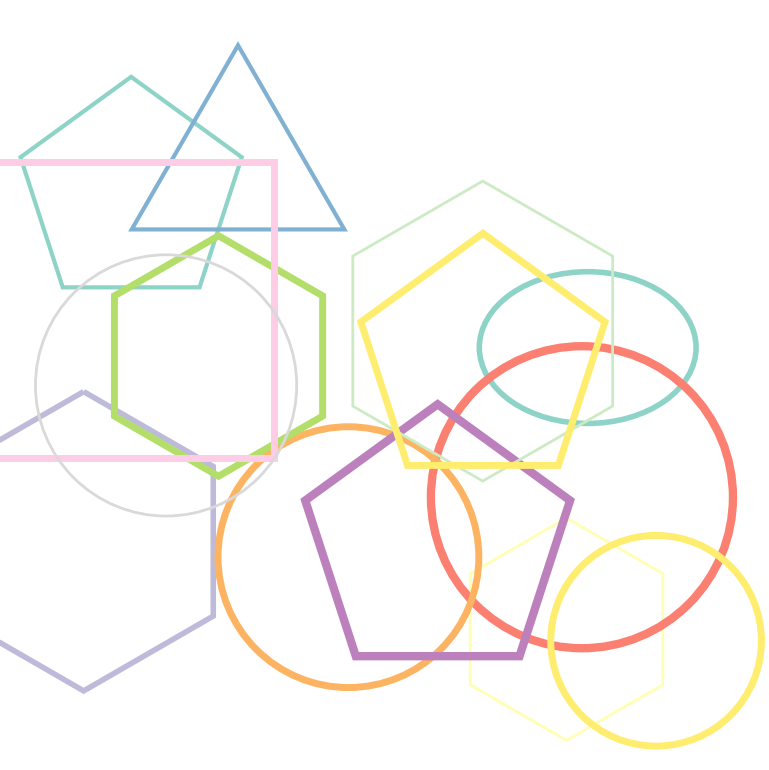[{"shape": "pentagon", "thickness": 1.5, "radius": 0.76, "center": [0.17, 0.749]}, {"shape": "oval", "thickness": 2, "radius": 0.7, "center": [0.763, 0.549]}, {"shape": "hexagon", "thickness": 1, "radius": 0.72, "center": [0.736, 0.183]}, {"shape": "hexagon", "thickness": 2, "radius": 0.97, "center": [0.109, 0.297]}, {"shape": "circle", "thickness": 3, "radius": 0.98, "center": [0.756, 0.354]}, {"shape": "triangle", "thickness": 1.5, "radius": 0.8, "center": [0.309, 0.782]}, {"shape": "circle", "thickness": 2.5, "radius": 0.85, "center": [0.452, 0.276]}, {"shape": "hexagon", "thickness": 2.5, "radius": 0.78, "center": [0.284, 0.538]}, {"shape": "square", "thickness": 2.5, "radius": 0.96, "center": [0.163, 0.597]}, {"shape": "circle", "thickness": 1, "radius": 0.85, "center": [0.216, 0.499]}, {"shape": "pentagon", "thickness": 3, "radius": 0.9, "center": [0.568, 0.294]}, {"shape": "hexagon", "thickness": 1, "radius": 0.97, "center": [0.627, 0.57]}, {"shape": "circle", "thickness": 2.5, "radius": 0.68, "center": [0.852, 0.168]}, {"shape": "pentagon", "thickness": 2.5, "radius": 0.83, "center": [0.627, 0.53]}]